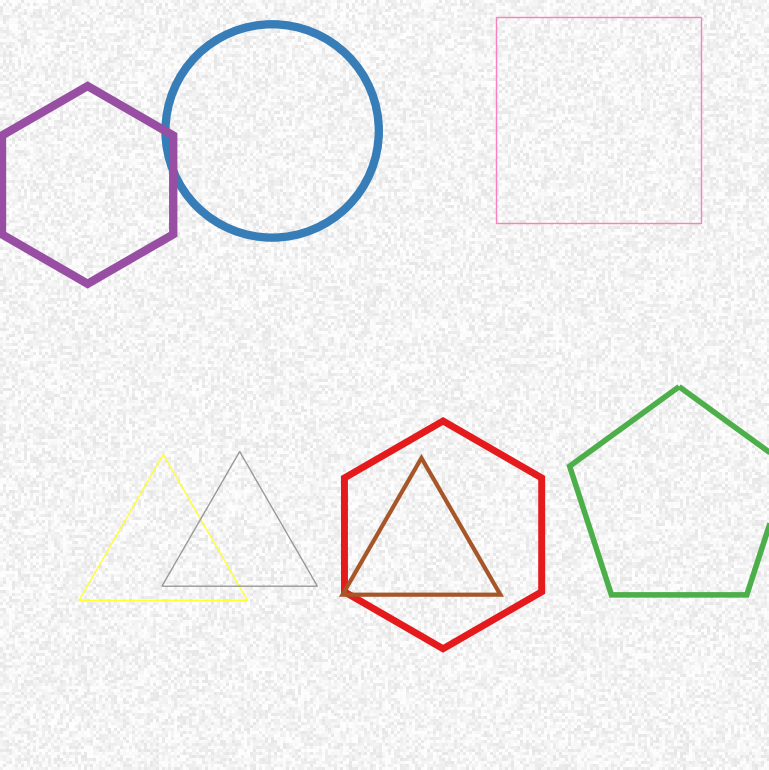[{"shape": "hexagon", "thickness": 2.5, "radius": 0.74, "center": [0.575, 0.305]}, {"shape": "circle", "thickness": 3, "radius": 0.69, "center": [0.353, 0.83]}, {"shape": "pentagon", "thickness": 2, "radius": 0.75, "center": [0.882, 0.348]}, {"shape": "hexagon", "thickness": 3, "radius": 0.64, "center": [0.114, 0.76]}, {"shape": "triangle", "thickness": 0.5, "radius": 0.63, "center": [0.212, 0.283]}, {"shape": "triangle", "thickness": 1.5, "radius": 0.59, "center": [0.547, 0.287]}, {"shape": "square", "thickness": 0.5, "radius": 0.67, "center": [0.777, 0.844]}, {"shape": "triangle", "thickness": 0.5, "radius": 0.58, "center": [0.311, 0.297]}]